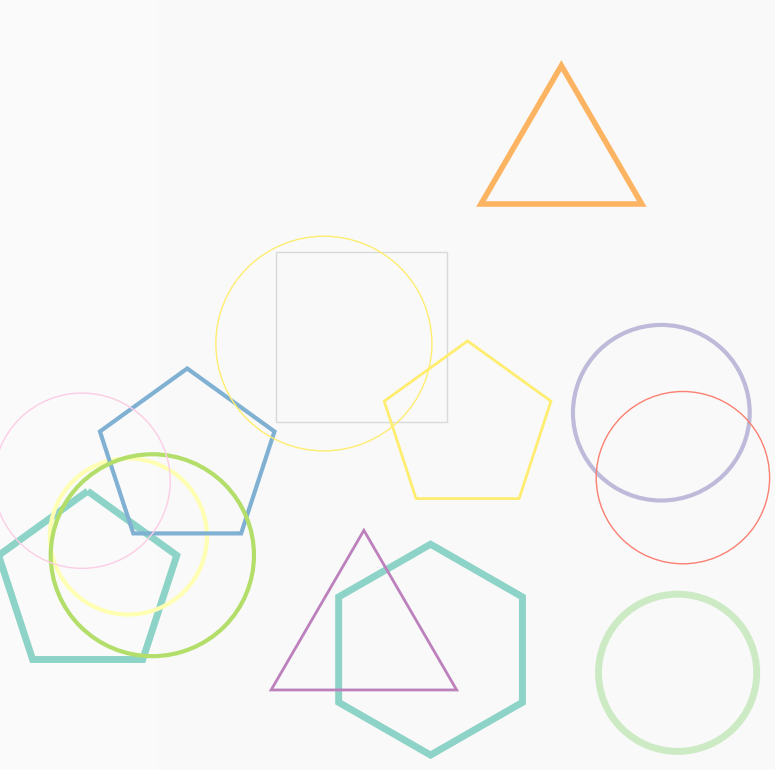[{"shape": "pentagon", "thickness": 2.5, "radius": 0.6, "center": [0.113, 0.241]}, {"shape": "hexagon", "thickness": 2.5, "radius": 0.68, "center": [0.556, 0.156]}, {"shape": "circle", "thickness": 1.5, "radius": 0.51, "center": [0.166, 0.303]}, {"shape": "circle", "thickness": 1.5, "radius": 0.57, "center": [0.853, 0.464]}, {"shape": "circle", "thickness": 0.5, "radius": 0.56, "center": [0.881, 0.38]}, {"shape": "pentagon", "thickness": 1.5, "radius": 0.59, "center": [0.242, 0.403]}, {"shape": "triangle", "thickness": 2, "radius": 0.6, "center": [0.724, 0.795]}, {"shape": "circle", "thickness": 1.5, "radius": 0.66, "center": [0.197, 0.279]}, {"shape": "circle", "thickness": 0.5, "radius": 0.57, "center": [0.106, 0.376]}, {"shape": "square", "thickness": 0.5, "radius": 0.55, "center": [0.466, 0.563]}, {"shape": "triangle", "thickness": 1, "radius": 0.69, "center": [0.47, 0.173]}, {"shape": "circle", "thickness": 2.5, "radius": 0.51, "center": [0.874, 0.126]}, {"shape": "pentagon", "thickness": 1, "radius": 0.57, "center": [0.603, 0.444]}, {"shape": "circle", "thickness": 0.5, "radius": 0.7, "center": [0.418, 0.554]}]